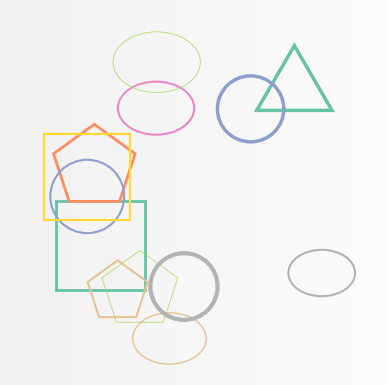[{"shape": "square", "thickness": 2, "radius": 0.57, "center": [0.26, 0.362]}, {"shape": "triangle", "thickness": 2.5, "radius": 0.56, "center": [0.76, 0.769]}, {"shape": "pentagon", "thickness": 2, "radius": 0.55, "center": [0.243, 0.566]}, {"shape": "circle", "thickness": 2.5, "radius": 0.43, "center": [0.647, 0.717]}, {"shape": "circle", "thickness": 1.5, "radius": 0.48, "center": [0.225, 0.49]}, {"shape": "oval", "thickness": 1.5, "radius": 0.49, "center": [0.403, 0.719]}, {"shape": "pentagon", "thickness": 0.5, "radius": 0.51, "center": [0.361, 0.246]}, {"shape": "oval", "thickness": 0.5, "radius": 0.56, "center": [0.404, 0.838]}, {"shape": "square", "thickness": 1.5, "radius": 0.56, "center": [0.224, 0.541]}, {"shape": "oval", "thickness": 1, "radius": 0.48, "center": [0.437, 0.121]}, {"shape": "pentagon", "thickness": 1.5, "radius": 0.41, "center": [0.304, 0.242]}, {"shape": "circle", "thickness": 3, "radius": 0.43, "center": [0.475, 0.256]}, {"shape": "oval", "thickness": 1.5, "radius": 0.43, "center": [0.83, 0.291]}]